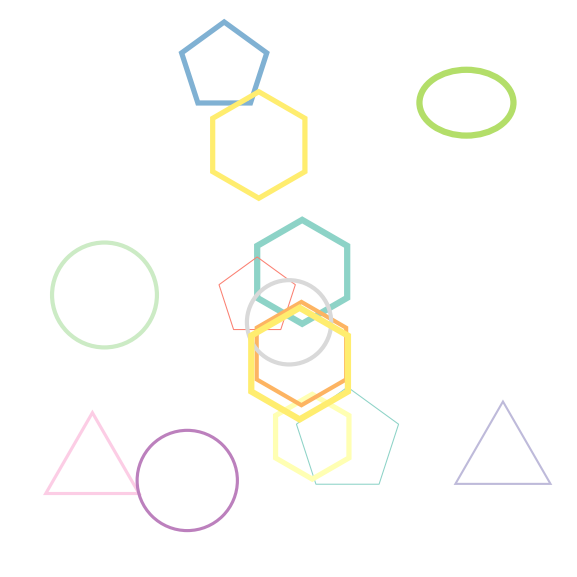[{"shape": "hexagon", "thickness": 3, "radius": 0.45, "center": [0.523, 0.528]}, {"shape": "pentagon", "thickness": 0.5, "radius": 0.46, "center": [0.602, 0.236]}, {"shape": "hexagon", "thickness": 2.5, "radius": 0.37, "center": [0.541, 0.243]}, {"shape": "triangle", "thickness": 1, "radius": 0.48, "center": [0.871, 0.209]}, {"shape": "pentagon", "thickness": 0.5, "radius": 0.35, "center": [0.445, 0.485]}, {"shape": "pentagon", "thickness": 2.5, "radius": 0.39, "center": [0.388, 0.884]}, {"shape": "hexagon", "thickness": 2, "radius": 0.45, "center": [0.522, 0.387]}, {"shape": "oval", "thickness": 3, "radius": 0.41, "center": [0.808, 0.821]}, {"shape": "triangle", "thickness": 1.5, "radius": 0.47, "center": [0.16, 0.191]}, {"shape": "circle", "thickness": 2, "radius": 0.36, "center": [0.501, 0.441]}, {"shape": "circle", "thickness": 1.5, "radius": 0.43, "center": [0.324, 0.167]}, {"shape": "circle", "thickness": 2, "radius": 0.45, "center": [0.181, 0.488]}, {"shape": "hexagon", "thickness": 2.5, "radius": 0.46, "center": [0.448, 0.748]}, {"shape": "hexagon", "thickness": 3, "radius": 0.48, "center": [0.519, 0.37]}]